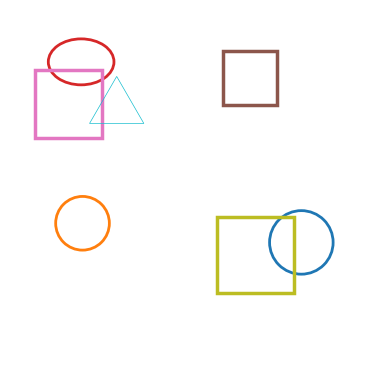[{"shape": "circle", "thickness": 2, "radius": 0.41, "center": [0.783, 0.37]}, {"shape": "circle", "thickness": 2, "radius": 0.35, "center": [0.214, 0.42]}, {"shape": "oval", "thickness": 2, "radius": 0.43, "center": [0.211, 0.839]}, {"shape": "square", "thickness": 2.5, "radius": 0.35, "center": [0.65, 0.797]}, {"shape": "square", "thickness": 2.5, "radius": 0.44, "center": [0.178, 0.729]}, {"shape": "square", "thickness": 2.5, "radius": 0.5, "center": [0.664, 0.337]}, {"shape": "triangle", "thickness": 0.5, "radius": 0.41, "center": [0.303, 0.72]}]